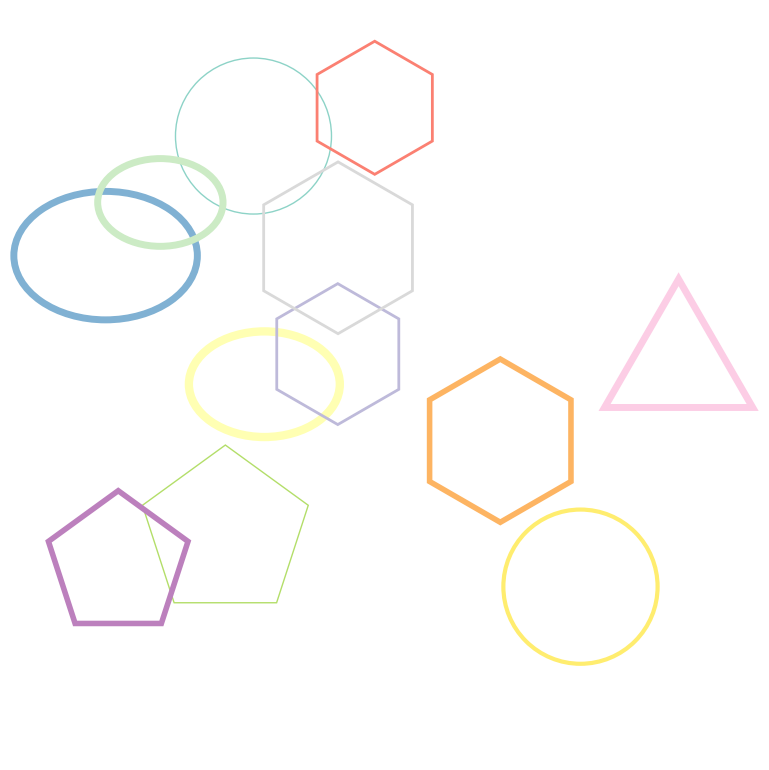[{"shape": "circle", "thickness": 0.5, "radius": 0.51, "center": [0.329, 0.823]}, {"shape": "oval", "thickness": 3, "radius": 0.49, "center": [0.343, 0.501]}, {"shape": "hexagon", "thickness": 1, "radius": 0.46, "center": [0.439, 0.54]}, {"shape": "hexagon", "thickness": 1, "radius": 0.43, "center": [0.487, 0.86]}, {"shape": "oval", "thickness": 2.5, "radius": 0.6, "center": [0.137, 0.668]}, {"shape": "hexagon", "thickness": 2, "radius": 0.53, "center": [0.65, 0.428]}, {"shape": "pentagon", "thickness": 0.5, "radius": 0.57, "center": [0.293, 0.309]}, {"shape": "triangle", "thickness": 2.5, "radius": 0.56, "center": [0.881, 0.526]}, {"shape": "hexagon", "thickness": 1, "radius": 0.56, "center": [0.439, 0.678]}, {"shape": "pentagon", "thickness": 2, "radius": 0.48, "center": [0.154, 0.267]}, {"shape": "oval", "thickness": 2.5, "radius": 0.41, "center": [0.208, 0.737]}, {"shape": "circle", "thickness": 1.5, "radius": 0.5, "center": [0.754, 0.238]}]